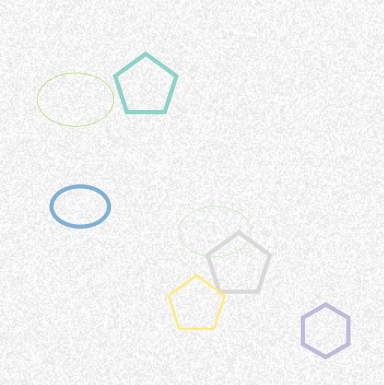[{"shape": "pentagon", "thickness": 3, "radius": 0.42, "center": [0.379, 0.777]}, {"shape": "hexagon", "thickness": 3, "radius": 0.34, "center": [0.846, 0.141]}, {"shape": "oval", "thickness": 3, "radius": 0.37, "center": [0.209, 0.464]}, {"shape": "oval", "thickness": 0.5, "radius": 0.5, "center": [0.196, 0.741]}, {"shape": "pentagon", "thickness": 3, "radius": 0.42, "center": [0.62, 0.311]}, {"shape": "oval", "thickness": 0.5, "radius": 0.47, "center": [0.558, 0.399]}, {"shape": "pentagon", "thickness": 1.5, "radius": 0.38, "center": [0.511, 0.208]}]